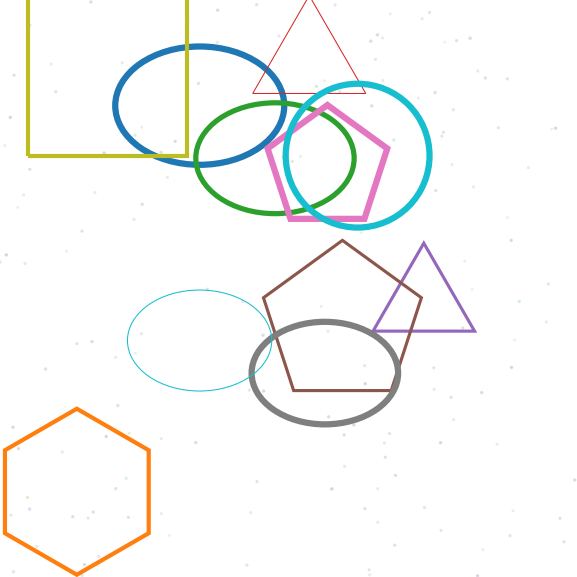[{"shape": "oval", "thickness": 3, "radius": 0.73, "center": [0.346, 0.816]}, {"shape": "hexagon", "thickness": 2, "radius": 0.72, "center": [0.133, 0.148]}, {"shape": "oval", "thickness": 2.5, "radius": 0.69, "center": [0.476, 0.725]}, {"shape": "triangle", "thickness": 0.5, "radius": 0.57, "center": [0.535, 0.894]}, {"shape": "triangle", "thickness": 1.5, "radius": 0.51, "center": [0.734, 0.477]}, {"shape": "pentagon", "thickness": 1.5, "radius": 0.72, "center": [0.593, 0.439]}, {"shape": "pentagon", "thickness": 3, "radius": 0.54, "center": [0.567, 0.708]}, {"shape": "oval", "thickness": 3, "radius": 0.63, "center": [0.563, 0.353]}, {"shape": "square", "thickness": 2, "radius": 0.69, "center": [0.186, 0.866]}, {"shape": "circle", "thickness": 3, "radius": 0.62, "center": [0.619, 0.73]}, {"shape": "oval", "thickness": 0.5, "radius": 0.62, "center": [0.346, 0.409]}]